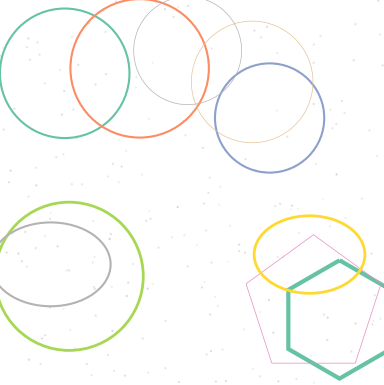[{"shape": "hexagon", "thickness": 3, "radius": 0.77, "center": [0.882, 0.17]}, {"shape": "circle", "thickness": 1.5, "radius": 0.84, "center": [0.168, 0.81]}, {"shape": "circle", "thickness": 1.5, "radius": 0.9, "center": [0.363, 0.822]}, {"shape": "circle", "thickness": 1.5, "radius": 0.71, "center": [0.7, 0.694]}, {"shape": "pentagon", "thickness": 0.5, "radius": 0.92, "center": [0.814, 0.206]}, {"shape": "circle", "thickness": 2, "radius": 0.96, "center": [0.18, 0.282]}, {"shape": "oval", "thickness": 2, "radius": 0.72, "center": [0.804, 0.339]}, {"shape": "circle", "thickness": 0.5, "radius": 0.79, "center": [0.655, 0.787]}, {"shape": "oval", "thickness": 1.5, "radius": 0.78, "center": [0.132, 0.313]}, {"shape": "circle", "thickness": 0.5, "radius": 0.7, "center": [0.487, 0.868]}]